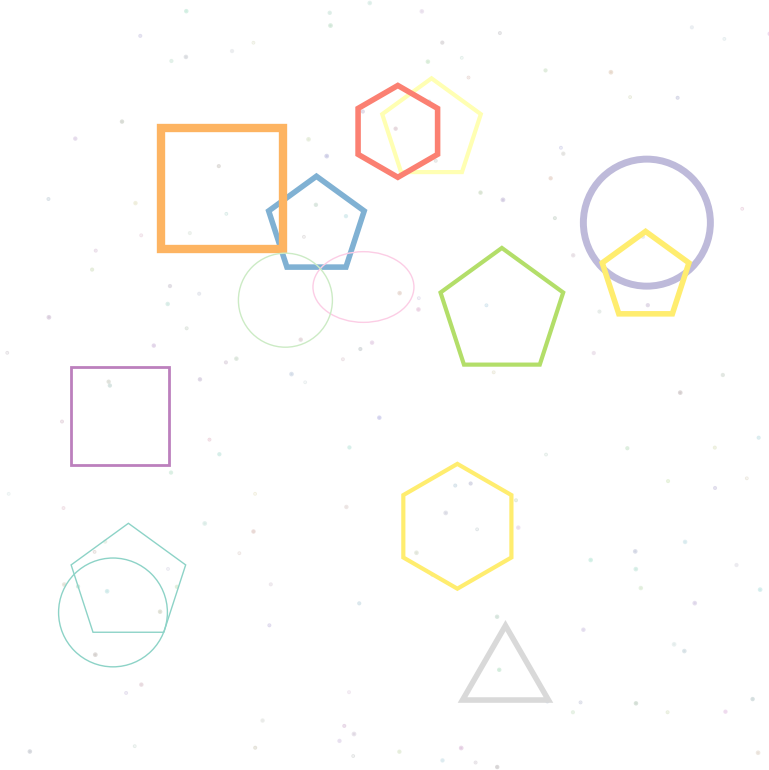[{"shape": "pentagon", "thickness": 0.5, "radius": 0.39, "center": [0.167, 0.242]}, {"shape": "circle", "thickness": 0.5, "radius": 0.35, "center": [0.147, 0.205]}, {"shape": "pentagon", "thickness": 1.5, "radius": 0.34, "center": [0.56, 0.831]}, {"shape": "circle", "thickness": 2.5, "radius": 0.41, "center": [0.84, 0.711]}, {"shape": "hexagon", "thickness": 2, "radius": 0.3, "center": [0.517, 0.829]}, {"shape": "pentagon", "thickness": 2, "radius": 0.33, "center": [0.411, 0.706]}, {"shape": "square", "thickness": 3, "radius": 0.39, "center": [0.288, 0.755]}, {"shape": "pentagon", "thickness": 1.5, "radius": 0.42, "center": [0.652, 0.594]}, {"shape": "oval", "thickness": 0.5, "radius": 0.33, "center": [0.472, 0.627]}, {"shape": "triangle", "thickness": 2, "radius": 0.32, "center": [0.656, 0.123]}, {"shape": "square", "thickness": 1, "radius": 0.32, "center": [0.155, 0.459]}, {"shape": "circle", "thickness": 0.5, "radius": 0.31, "center": [0.371, 0.61]}, {"shape": "hexagon", "thickness": 1.5, "radius": 0.41, "center": [0.594, 0.317]}, {"shape": "pentagon", "thickness": 2, "radius": 0.3, "center": [0.838, 0.64]}]